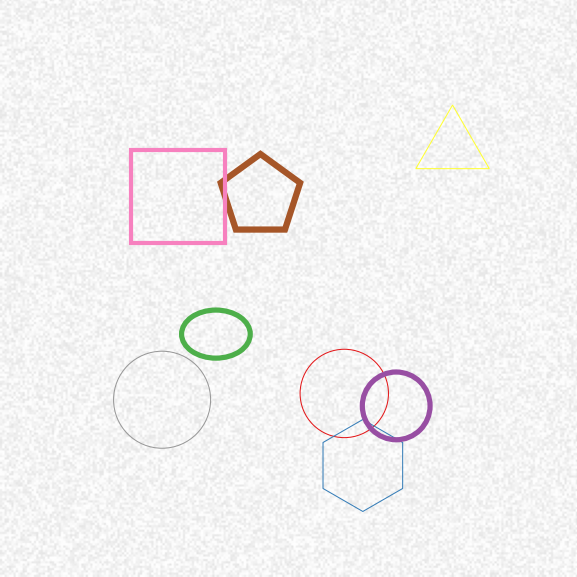[{"shape": "circle", "thickness": 0.5, "radius": 0.38, "center": [0.596, 0.318]}, {"shape": "hexagon", "thickness": 0.5, "radius": 0.4, "center": [0.628, 0.193]}, {"shape": "oval", "thickness": 2.5, "radius": 0.3, "center": [0.374, 0.421]}, {"shape": "circle", "thickness": 2.5, "radius": 0.29, "center": [0.686, 0.296]}, {"shape": "triangle", "thickness": 0.5, "radius": 0.37, "center": [0.784, 0.744]}, {"shape": "pentagon", "thickness": 3, "radius": 0.36, "center": [0.451, 0.66]}, {"shape": "square", "thickness": 2, "radius": 0.41, "center": [0.309, 0.659]}, {"shape": "circle", "thickness": 0.5, "radius": 0.42, "center": [0.281, 0.307]}]